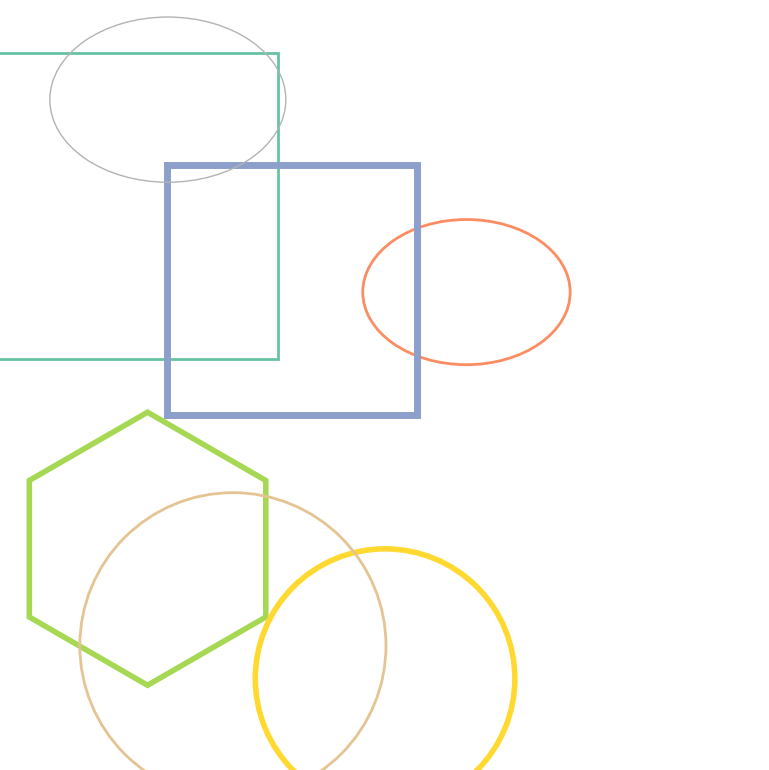[{"shape": "square", "thickness": 1, "radius": 1.0, "center": [0.162, 0.732]}, {"shape": "oval", "thickness": 1, "radius": 0.67, "center": [0.606, 0.621]}, {"shape": "square", "thickness": 2.5, "radius": 0.81, "center": [0.379, 0.624]}, {"shape": "hexagon", "thickness": 2, "radius": 0.89, "center": [0.192, 0.287]}, {"shape": "circle", "thickness": 2, "radius": 0.84, "center": [0.5, 0.119]}, {"shape": "circle", "thickness": 1, "radius": 0.99, "center": [0.302, 0.161]}, {"shape": "oval", "thickness": 0.5, "radius": 0.77, "center": [0.218, 0.871]}]